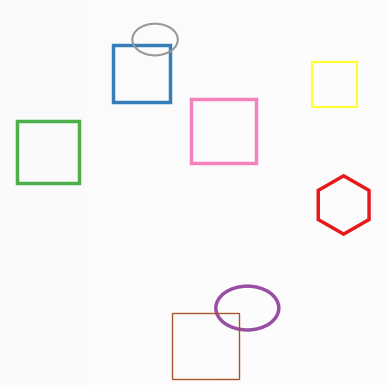[{"shape": "hexagon", "thickness": 2.5, "radius": 0.38, "center": [0.887, 0.468]}, {"shape": "square", "thickness": 2.5, "radius": 0.37, "center": [0.366, 0.809]}, {"shape": "square", "thickness": 2.5, "radius": 0.4, "center": [0.124, 0.605]}, {"shape": "oval", "thickness": 2.5, "radius": 0.41, "center": [0.638, 0.2]}, {"shape": "square", "thickness": 1.5, "radius": 0.29, "center": [0.864, 0.781]}, {"shape": "square", "thickness": 1, "radius": 0.43, "center": [0.53, 0.1]}, {"shape": "square", "thickness": 2.5, "radius": 0.42, "center": [0.577, 0.66]}, {"shape": "oval", "thickness": 1.5, "radius": 0.29, "center": [0.4, 0.897]}]